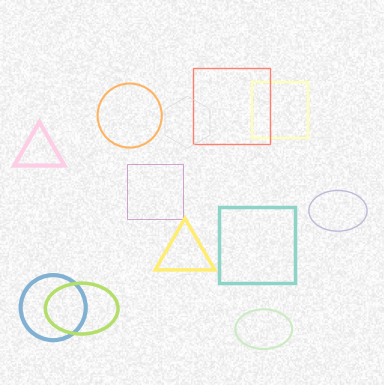[{"shape": "square", "thickness": 2.5, "radius": 0.49, "center": [0.667, 0.364]}, {"shape": "square", "thickness": 1.5, "radius": 0.37, "center": [0.728, 0.715]}, {"shape": "oval", "thickness": 1, "radius": 0.38, "center": [0.878, 0.452]}, {"shape": "square", "thickness": 1, "radius": 0.5, "center": [0.601, 0.724]}, {"shape": "circle", "thickness": 3, "radius": 0.42, "center": [0.138, 0.201]}, {"shape": "circle", "thickness": 1.5, "radius": 0.42, "center": [0.337, 0.7]}, {"shape": "oval", "thickness": 2.5, "radius": 0.47, "center": [0.212, 0.199]}, {"shape": "triangle", "thickness": 3, "radius": 0.38, "center": [0.102, 0.608]}, {"shape": "hexagon", "thickness": 0.5, "radius": 0.34, "center": [0.487, 0.683]}, {"shape": "square", "thickness": 0.5, "radius": 0.36, "center": [0.403, 0.503]}, {"shape": "oval", "thickness": 1.5, "radius": 0.37, "center": [0.685, 0.145]}, {"shape": "triangle", "thickness": 2.5, "radius": 0.45, "center": [0.48, 0.344]}]